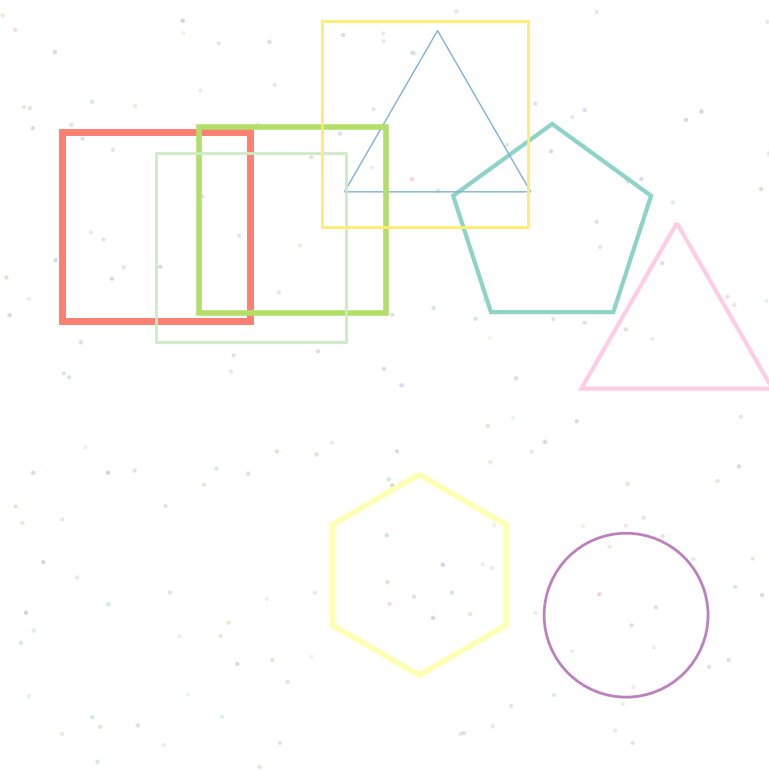[{"shape": "pentagon", "thickness": 1.5, "radius": 0.68, "center": [0.717, 0.704]}, {"shape": "hexagon", "thickness": 2, "radius": 0.65, "center": [0.544, 0.253]}, {"shape": "square", "thickness": 2.5, "radius": 0.61, "center": [0.203, 0.706]}, {"shape": "triangle", "thickness": 0.5, "radius": 0.7, "center": [0.568, 0.821]}, {"shape": "square", "thickness": 2, "radius": 0.61, "center": [0.38, 0.714]}, {"shape": "triangle", "thickness": 1.5, "radius": 0.72, "center": [0.879, 0.567]}, {"shape": "circle", "thickness": 1, "radius": 0.53, "center": [0.813, 0.201]}, {"shape": "square", "thickness": 1, "radius": 0.62, "center": [0.326, 0.679]}, {"shape": "square", "thickness": 1, "radius": 0.67, "center": [0.552, 0.839]}]